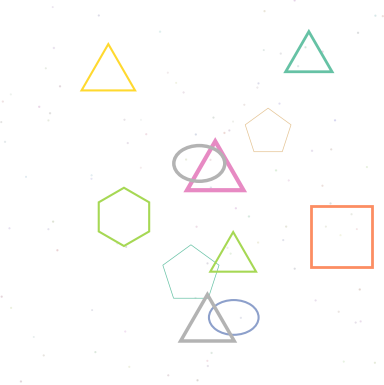[{"shape": "triangle", "thickness": 2, "radius": 0.35, "center": [0.802, 0.848]}, {"shape": "pentagon", "thickness": 0.5, "radius": 0.38, "center": [0.496, 0.287]}, {"shape": "square", "thickness": 2, "radius": 0.4, "center": [0.887, 0.385]}, {"shape": "oval", "thickness": 1.5, "radius": 0.32, "center": [0.607, 0.176]}, {"shape": "triangle", "thickness": 3, "radius": 0.42, "center": [0.559, 0.548]}, {"shape": "hexagon", "thickness": 1.5, "radius": 0.38, "center": [0.322, 0.437]}, {"shape": "triangle", "thickness": 1.5, "radius": 0.34, "center": [0.606, 0.329]}, {"shape": "triangle", "thickness": 1.5, "radius": 0.4, "center": [0.281, 0.805]}, {"shape": "pentagon", "thickness": 0.5, "radius": 0.31, "center": [0.696, 0.657]}, {"shape": "oval", "thickness": 2.5, "radius": 0.33, "center": [0.518, 0.575]}, {"shape": "triangle", "thickness": 2.5, "radius": 0.4, "center": [0.539, 0.154]}]